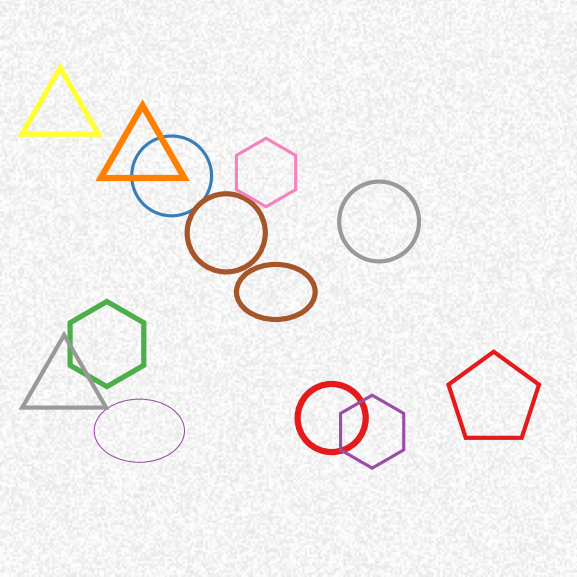[{"shape": "pentagon", "thickness": 2, "radius": 0.41, "center": [0.855, 0.308]}, {"shape": "circle", "thickness": 3, "radius": 0.29, "center": [0.574, 0.275]}, {"shape": "circle", "thickness": 1.5, "radius": 0.35, "center": [0.297, 0.695]}, {"shape": "hexagon", "thickness": 2.5, "radius": 0.37, "center": [0.185, 0.403]}, {"shape": "oval", "thickness": 0.5, "radius": 0.39, "center": [0.241, 0.253]}, {"shape": "hexagon", "thickness": 1.5, "radius": 0.32, "center": [0.644, 0.252]}, {"shape": "triangle", "thickness": 3, "radius": 0.42, "center": [0.247, 0.733]}, {"shape": "triangle", "thickness": 2.5, "radius": 0.38, "center": [0.104, 0.805]}, {"shape": "oval", "thickness": 2.5, "radius": 0.34, "center": [0.478, 0.494]}, {"shape": "circle", "thickness": 2.5, "radius": 0.34, "center": [0.392, 0.596]}, {"shape": "hexagon", "thickness": 1.5, "radius": 0.3, "center": [0.461, 0.7]}, {"shape": "circle", "thickness": 2, "radius": 0.35, "center": [0.656, 0.616]}, {"shape": "triangle", "thickness": 2, "radius": 0.42, "center": [0.111, 0.335]}]